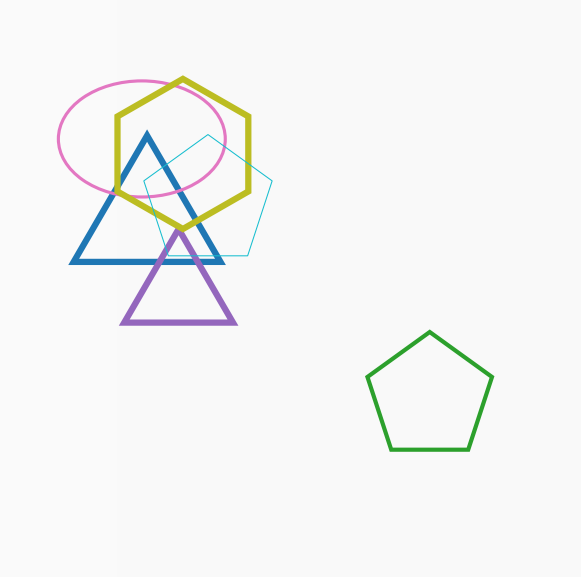[{"shape": "triangle", "thickness": 3, "radius": 0.73, "center": [0.253, 0.619]}, {"shape": "pentagon", "thickness": 2, "radius": 0.56, "center": [0.739, 0.312]}, {"shape": "triangle", "thickness": 3, "radius": 0.54, "center": [0.307, 0.495]}, {"shape": "oval", "thickness": 1.5, "radius": 0.72, "center": [0.244, 0.759]}, {"shape": "hexagon", "thickness": 3, "radius": 0.65, "center": [0.315, 0.733]}, {"shape": "pentagon", "thickness": 0.5, "radius": 0.58, "center": [0.358, 0.65]}]